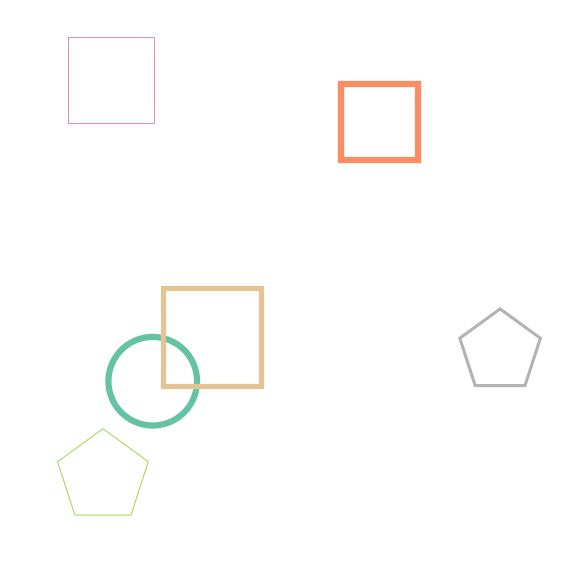[{"shape": "circle", "thickness": 3, "radius": 0.38, "center": [0.264, 0.339]}, {"shape": "square", "thickness": 3, "radius": 0.33, "center": [0.657, 0.788]}, {"shape": "square", "thickness": 0.5, "radius": 0.37, "center": [0.192, 0.861]}, {"shape": "pentagon", "thickness": 0.5, "radius": 0.41, "center": [0.178, 0.174]}, {"shape": "square", "thickness": 2.5, "radius": 0.42, "center": [0.368, 0.415]}, {"shape": "pentagon", "thickness": 1.5, "radius": 0.37, "center": [0.866, 0.391]}]